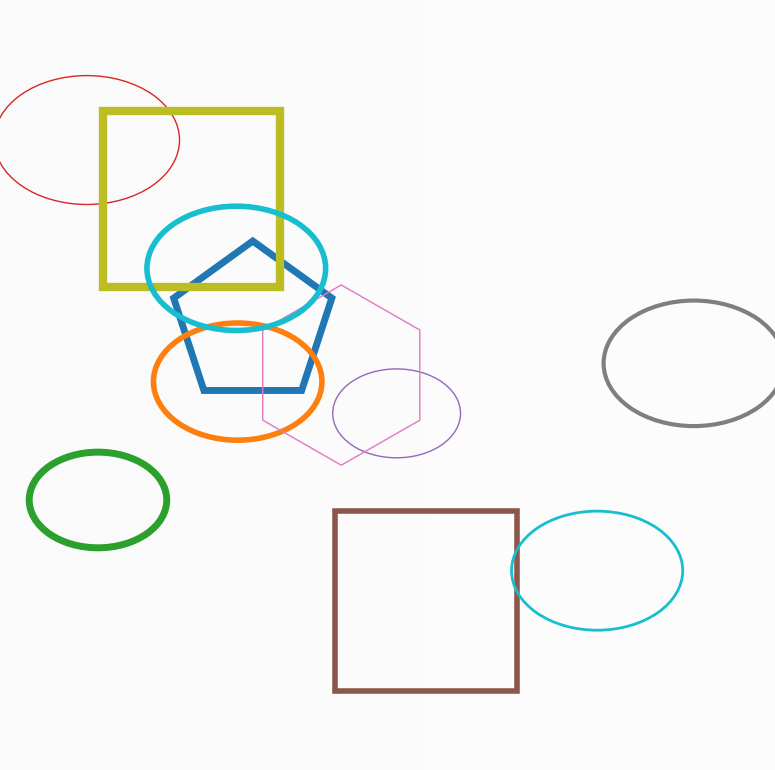[{"shape": "pentagon", "thickness": 2.5, "radius": 0.54, "center": [0.326, 0.58]}, {"shape": "oval", "thickness": 2, "radius": 0.54, "center": [0.307, 0.504]}, {"shape": "oval", "thickness": 2.5, "radius": 0.44, "center": [0.126, 0.351]}, {"shape": "oval", "thickness": 0.5, "radius": 0.6, "center": [0.112, 0.818]}, {"shape": "oval", "thickness": 0.5, "radius": 0.41, "center": [0.512, 0.463]}, {"shape": "square", "thickness": 2, "radius": 0.59, "center": [0.549, 0.219]}, {"shape": "hexagon", "thickness": 0.5, "radius": 0.59, "center": [0.44, 0.513]}, {"shape": "oval", "thickness": 1.5, "radius": 0.58, "center": [0.895, 0.528]}, {"shape": "square", "thickness": 3, "radius": 0.57, "center": [0.247, 0.741]}, {"shape": "oval", "thickness": 1, "radius": 0.55, "center": [0.77, 0.259]}, {"shape": "oval", "thickness": 2, "radius": 0.58, "center": [0.305, 0.652]}]